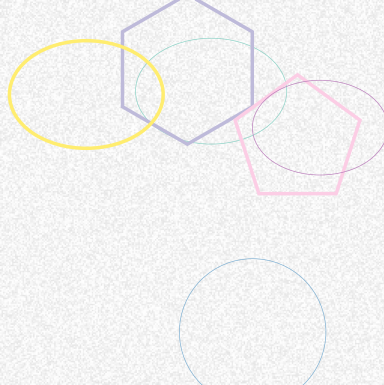[{"shape": "oval", "thickness": 0.5, "radius": 0.98, "center": [0.548, 0.763]}, {"shape": "hexagon", "thickness": 2.5, "radius": 0.97, "center": [0.487, 0.82]}, {"shape": "circle", "thickness": 0.5, "radius": 0.95, "center": [0.656, 0.138]}, {"shape": "pentagon", "thickness": 2.5, "radius": 0.85, "center": [0.773, 0.635]}, {"shape": "oval", "thickness": 0.5, "radius": 0.88, "center": [0.831, 0.668]}, {"shape": "oval", "thickness": 2.5, "radius": 1.0, "center": [0.224, 0.755]}]